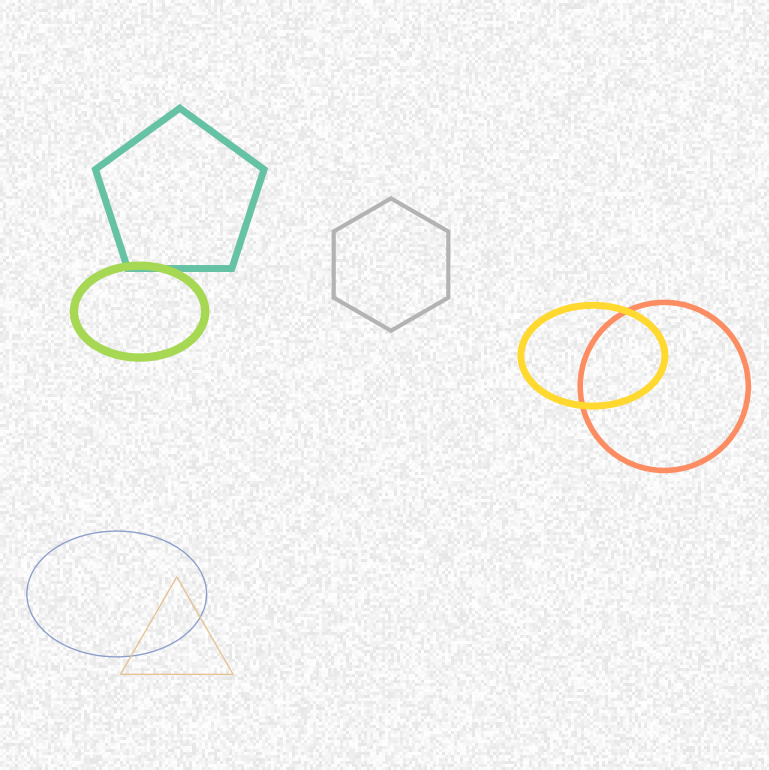[{"shape": "pentagon", "thickness": 2.5, "radius": 0.58, "center": [0.233, 0.744]}, {"shape": "circle", "thickness": 2, "radius": 0.55, "center": [0.863, 0.498]}, {"shape": "oval", "thickness": 0.5, "radius": 0.58, "center": [0.152, 0.229]}, {"shape": "oval", "thickness": 3, "radius": 0.43, "center": [0.181, 0.595]}, {"shape": "oval", "thickness": 2.5, "radius": 0.47, "center": [0.77, 0.538]}, {"shape": "triangle", "thickness": 0.5, "radius": 0.42, "center": [0.23, 0.166]}, {"shape": "hexagon", "thickness": 1.5, "radius": 0.43, "center": [0.508, 0.656]}]